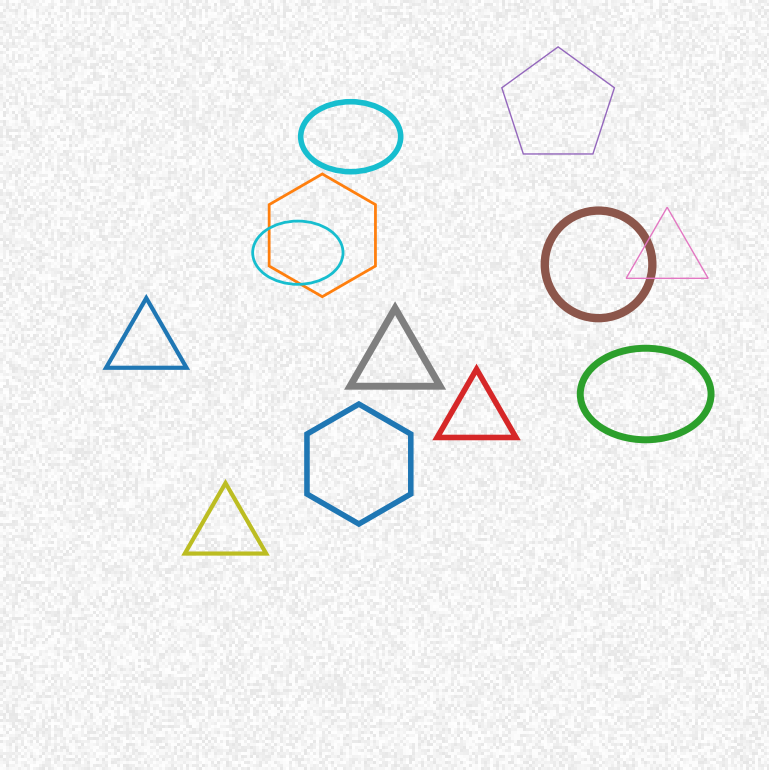[{"shape": "hexagon", "thickness": 2, "radius": 0.39, "center": [0.466, 0.397]}, {"shape": "triangle", "thickness": 1.5, "radius": 0.3, "center": [0.19, 0.553]}, {"shape": "hexagon", "thickness": 1, "radius": 0.4, "center": [0.419, 0.694]}, {"shape": "oval", "thickness": 2.5, "radius": 0.42, "center": [0.839, 0.488]}, {"shape": "triangle", "thickness": 2, "radius": 0.3, "center": [0.619, 0.461]}, {"shape": "pentagon", "thickness": 0.5, "radius": 0.38, "center": [0.725, 0.862]}, {"shape": "circle", "thickness": 3, "radius": 0.35, "center": [0.777, 0.657]}, {"shape": "triangle", "thickness": 0.5, "radius": 0.31, "center": [0.866, 0.669]}, {"shape": "triangle", "thickness": 2.5, "radius": 0.34, "center": [0.513, 0.532]}, {"shape": "triangle", "thickness": 1.5, "radius": 0.3, "center": [0.293, 0.312]}, {"shape": "oval", "thickness": 2, "radius": 0.32, "center": [0.455, 0.822]}, {"shape": "oval", "thickness": 1, "radius": 0.29, "center": [0.387, 0.672]}]